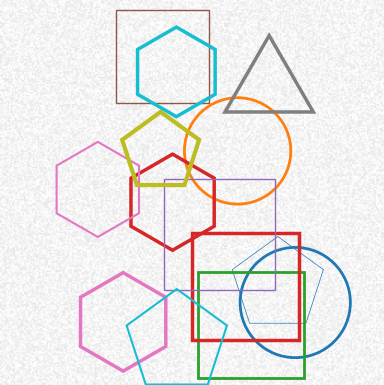[{"shape": "circle", "thickness": 2, "radius": 0.72, "center": [0.767, 0.214]}, {"shape": "pentagon", "thickness": 0.5, "radius": 0.62, "center": [0.722, 0.261]}, {"shape": "circle", "thickness": 2, "radius": 0.69, "center": [0.617, 0.608]}, {"shape": "square", "thickness": 2, "radius": 0.69, "center": [0.651, 0.155]}, {"shape": "square", "thickness": 2.5, "radius": 0.7, "center": [0.637, 0.255]}, {"shape": "hexagon", "thickness": 2.5, "radius": 0.62, "center": [0.448, 0.475]}, {"shape": "square", "thickness": 1, "radius": 0.72, "center": [0.571, 0.39]}, {"shape": "square", "thickness": 1, "radius": 0.6, "center": [0.423, 0.854]}, {"shape": "hexagon", "thickness": 2.5, "radius": 0.64, "center": [0.32, 0.164]}, {"shape": "hexagon", "thickness": 1.5, "radius": 0.62, "center": [0.254, 0.508]}, {"shape": "triangle", "thickness": 2.5, "radius": 0.66, "center": [0.699, 0.775]}, {"shape": "pentagon", "thickness": 3, "radius": 0.53, "center": [0.417, 0.604]}, {"shape": "pentagon", "thickness": 1.5, "radius": 0.69, "center": [0.459, 0.112]}, {"shape": "hexagon", "thickness": 2.5, "radius": 0.58, "center": [0.458, 0.813]}]